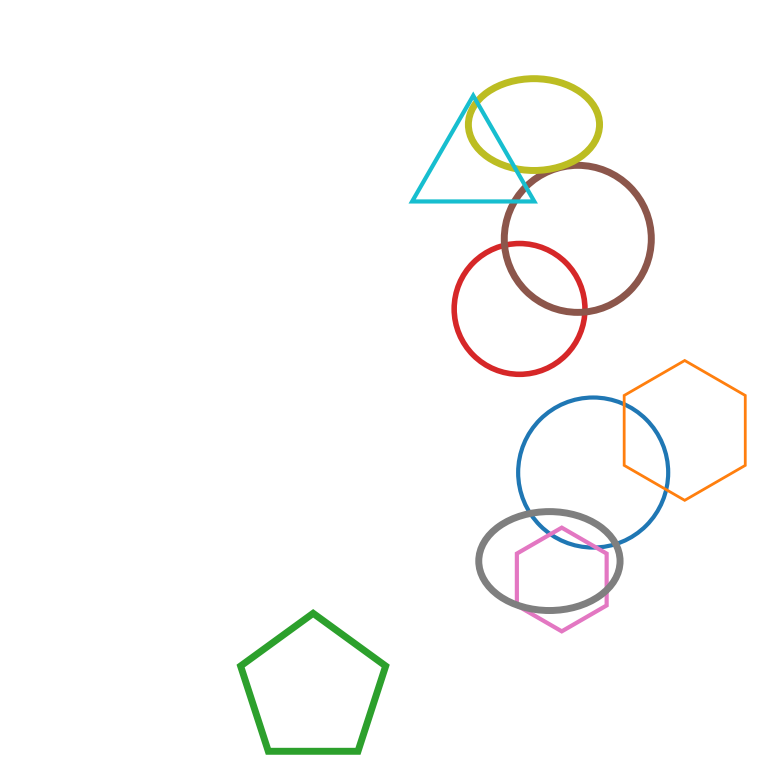[{"shape": "circle", "thickness": 1.5, "radius": 0.49, "center": [0.77, 0.386]}, {"shape": "hexagon", "thickness": 1, "radius": 0.45, "center": [0.889, 0.441]}, {"shape": "pentagon", "thickness": 2.5, "radius": 0.5, "center": [0.407, 0.104]}, {"shape": "circle", "thickness": 2, "radius": 0.42, "center": [0.675, 0.599]}, {"shape": "circle", "thickness": 2.5, "radius": 0.48, "center": [0.75, 0.69]}, {"shape": "hexagon", "thickness": 1.5, "radius": 0.34, "center": [0.73, 0.247]}, {"shape": "oval", "thickness": 2.5, "radius": 0.46, "center": [0.714, 0.271]}, {"shape": "oval", "thickness": 2.5, "radius": 0.43, "center": [0.693, 0.838]}, {"shape": "triangle", "thickness": 1.5, "radius": 0.46, "center": [0.615, 0.784]}]